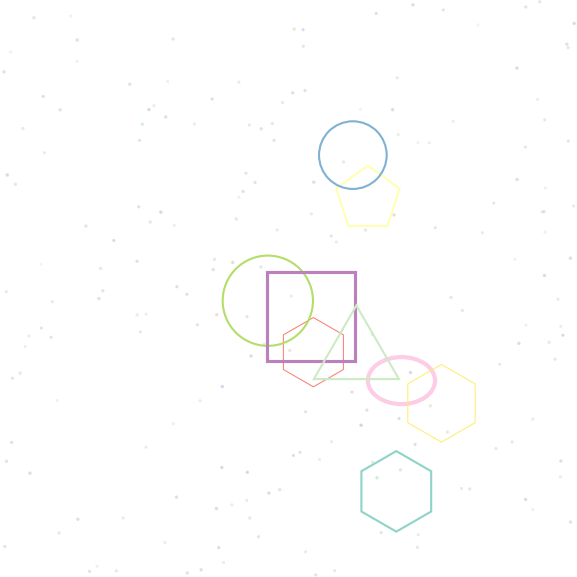[{"shape": "hexagon", "thickness": 1, "radius": 0.35, "center": [0.686, 0.148]}, {"shape": "pentagon", "thickness": 1, "radius": 0.29, "center": [0.637, 0.655]}, {"shape": "hexagon", "thickness": 0.5, "radius": 0.3, "center": [0.543, 0.389]}, {"shape": "circle", "thickness": 1, "radius": 0.29, "center": [0.611, 0.731]}, {"shape": "circle", "thickness": 1, "radius": 0.39, "center": [0.464, 0.478]}, {"shape": "oval", "thickness": 2, "radius": 0.29, "center": [0.695, 0.34]}, {"shape": "square", "thickness": 1.5, "radius": 0.38, "center": [0.539, 0.451]}, {"shape": "triangle", "thickness": 1, "radius": 0.43, "center": [0.617, 0.385]}, {"shape": "hexagon", "thickness": 0.5, "radius": 0.34, "center": [0.764, 0.301]}]